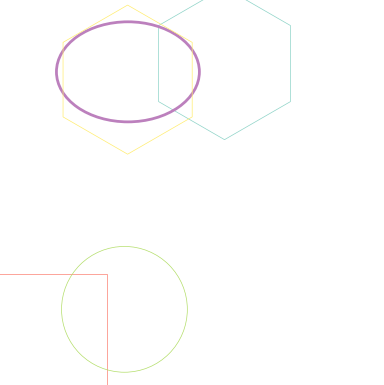[{"shape": "hexagon", "thickness": 0.5, "radius": 0.99, "center": [0.583, 0.835]}, {"shape": "square", "thickness": 0.5, "radius": 0.88, "center": [0.101, 0.112]}, {"shape": "circle", "thickness": 0.5, "radius": 0.82, "center": [0.323, 0.197]}, {"shape": "oval", "thickness": 2, "radius": 0.93, "center": [0.332, 0.813]}, {"shape": "hexagon", "thickness": 0.5, "radius": 0.97, "center": [0.331, 0.793]}]